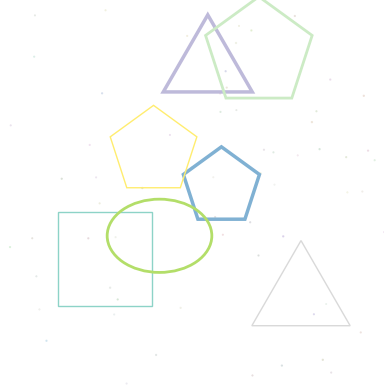[{"shape": "square", "thickness": 1, "radius": 0.61, "center": [0.273, 0.327]}, {"shape": "triangle", "thickness": 2.5, "radius": 0.67, "center": [0.54, 0.828]}, {"shape": "pentagon", "thickness": 2.5, "radius": 0.52, "center": [0.575, 0.515]}, {"shape": "oval", "thickness": 2, "radius": 0.68, "center": [0.414, 0.388]}, {"shape": "triangle", "thickness": 1, "radius": 0.74, "center": [0.782, 0.228]}, {"shape": "pentagon", "thickness": 2, "radius": 0.73, "center": [0.672, 0.863]}, {"shape": "pentagon", "thickness": 1, "radius": 0.59, "center": [0.399, 0.608]}]